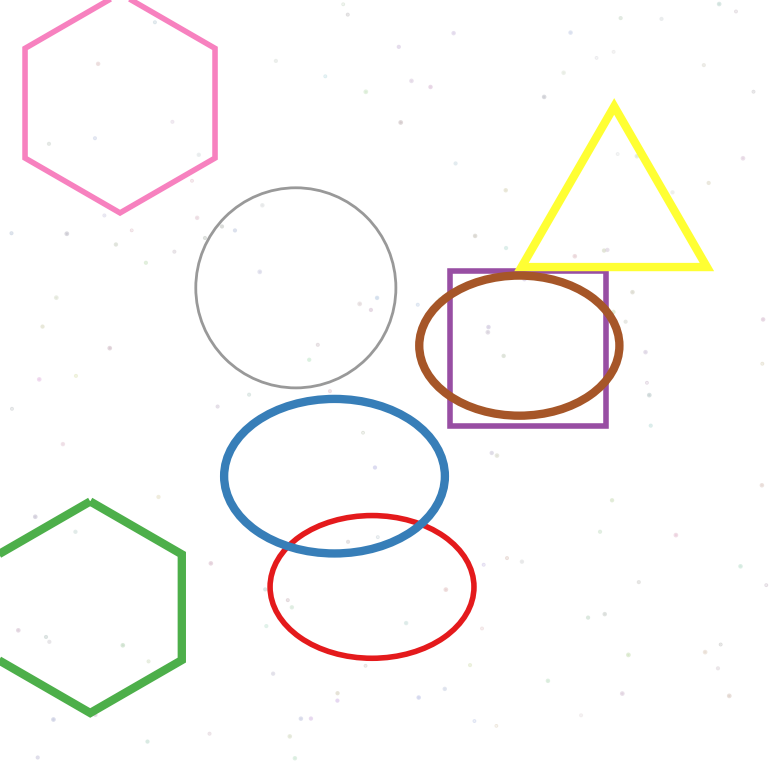[{"shape": "oval", "thickness": 2, "radius": 0.66, "center": [0.483, 0.238]}, {"shape": "oval", "thickness": 3, "radius": 0.72, "center": [0.434, 0.382]}, {"shape": "hexagon", "thickness": 3, "radius": 0.69, "center": [0.117, 0.211]}, {"shape": "square", "thickness": 2, "radius": 0.51, "center": [0.686, 0.547]}, {"shape": "triangle", "thickness": 3, "radius": 0.7, "center": [0.798, 0.723]}, {"shape": "oval", "thickness": 3, "radius": 0.65, "center": [0.674, 0.551]}, {"shape": "hexagon", "thickness": 2, "radius": 0.71, "center": [0.156, 0.866]}, {"shape": "circle", "thickness": 1, "radius": 0.65, "center": [0.384, 0.626]}]